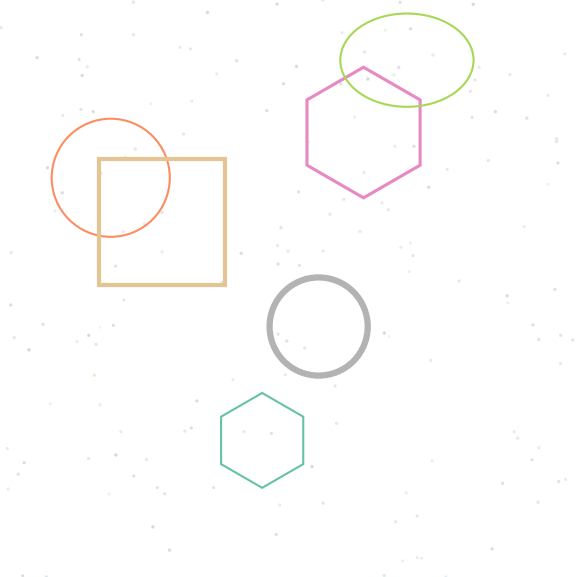[{"shape": "hexagon", "thickness": 1, "radius": 0.41, "center": [0.454, 0.237]}, {"shape": "circle", "thickness": 1, "radius": 0.51, "center": [0.192, 0.691]}, {"shape": "hexagon", "thickness": 1.5, "radius": 0.57, "center": [0.629, 0.77]}, {"shape": "oval", "thickness": 1, "radius": 0.58, "center": [0.705, 0.895]}, {"shape": "square", "thickness": 2, "radius": 0.55, "center": [0.281, 0.615]}, {"shape": "circle", "thickness": 3, "radius": 0.42, "center": [0.552, 0.434]}]